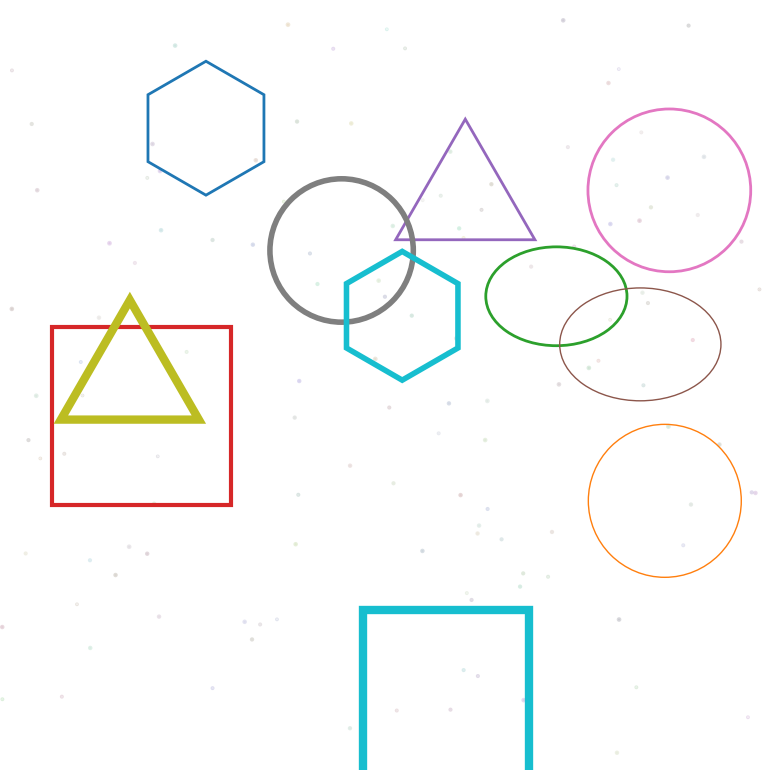[{"shape": "hexagon", "thickness": 1, "radius": 0.43, "center": [0.267, 0.834]}, {"shape": "circle", "thickness": 0.5, "radius": 0.5, "center": [0.863, 0.35]}, {"shape": "oval", "thickness": 1, "radius": 0.46, "center": [0.723, 0.615]}, {"shape": "square", "thickness": 1.5, "radius": 0.58, "center": [0.184, 0.46]}, {"shape": "triangle", "thickness": 1, "radius": 0.52, "center": [0.604, 0.741]}, {"shape": "oval", "thickness": 0.5, "radius": 0.52, "center": [0.832, 0.553]}, {"shape": "circle", "thickness": 1, "radius": 0.53, "center": [0.869, 0.753]}, {"shape": "circle", "thickness": 2, "radius": 0.47, "center": [0.444, 0.675]}, {"shape": "triangle", "thickness": 3, "radius": 0.52, "center": [0.169, 0.507]}, {"shape": "square", "thickness": 3, "radius": 0.54, "center": [0.579, 0.1]}, {"shape": "hexagon", "thickness": 2, "radius": 0.42, "center": [0.522, 0.59]}]